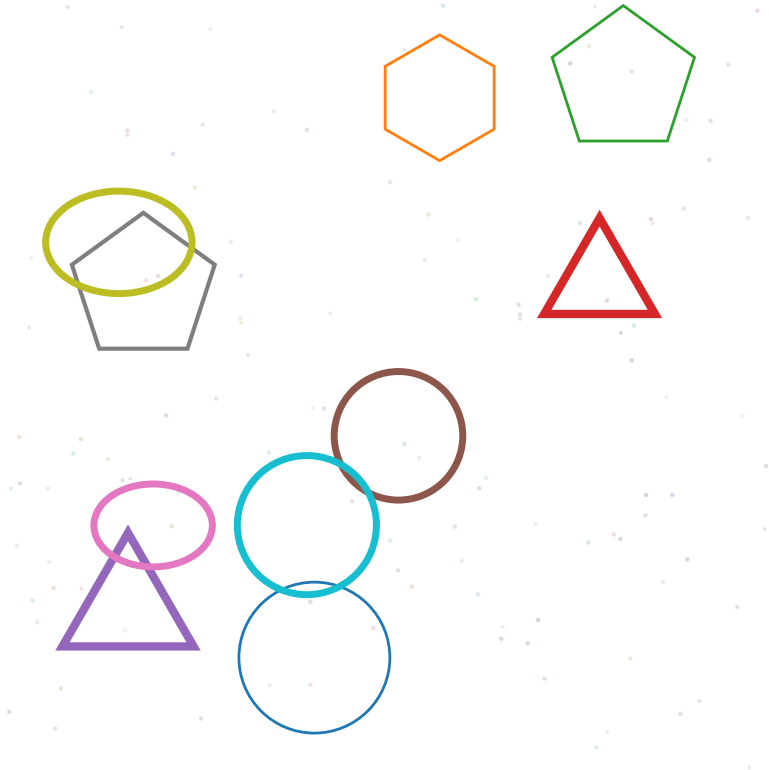[{"shape": "circle", "thickness": 1, "radius": 0.49, "center": [0.408, 0.146]}, {"shape": "hexagon", "thickness": 1, "radius": 0.41, "center": [0.571, 0.873]}, {"shape": "pentagon", "thickness": 1, "radius": 0.49, "center": [0.809, 0.896]}, {"shape": "triangle", "thickness": 3, "radius": 0.42, "center": [0.779, 0.634]}, {"shape": "triangle", "thickness": 3, "radius": 0.49, "center": [0.166, 0.21]}, {"shape": "circle", "thickness": 2.5, "radius": 0.42, "center": [0.517, 0.434]}, {"shape": "oval", "thickness": 2.5, "radius": 0.38, "center": [0.199, 0.318]}, {"shape": "pentagon", "thickness": 1.5, "radius": 0.49, "center": [0.186, 0.626]}, {"shape": "oval", "thickness": 2.5, "radius": 0.48, "center": [0.154, 0.685]}, {"shape": "circle", "thickness": 2.5, "radius": 0.45, "center": [0.399, 0.318]}]